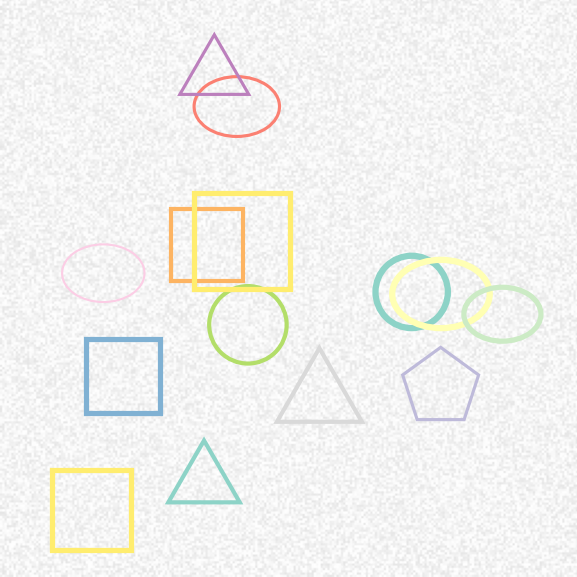[{"shape": "circle", "thickness": 3, "radius": 0.31, "center": [0.713, 0.494]}, {"shape": "triangle", "thickness": 2, "radius": 0.36, "center": [0.353, 0.165]}, {"shape": "oval", "thickness": 3, "radius": 0.42, "center": [0.764, 0.49]}, {"shape": "pentagon", "thickness": 1.5, "radius": 0.35, "center": [0.763, 0.328]}, {"shape": "oval", "thickness": 1.5, "radius": 0.37, "center": [0.41, 0.815]}, {"shape": "square", "thickness": 2.5, "radius": 0.32, "center": [0.213, 0.348]}, {"shape": "square", "thickness": 2, "radius": 0.31, "center": [0.359, 0.575]}, {"shape": "circle", "thickness": 2, "radius": 0.34, "center": [0.429, 0.437]}, {"shape": "oval", "thickness": 1, "radius": 0.36, "center": [0.179, 0.526]}, {"shape": "triangle", "thickness": 2, "radius": 0.42, "center": [0.553, 0.311]}, {"shape": "triangle", "thickness": 1.5, "radius": 0.34, "center": [0.371, 0.87]}, {"shape": "oval", "thickness": 2.5, "radius": 0.33, "center": [0.87, 0.455]}, {"shape": "square", "thickness": 2.5, "radius": 0.34, "center": [0.159, 0.116]}, {"shape": "square", "thickness": 2.5, "radius": 0.42, "center": [0.419, 0.582]}]